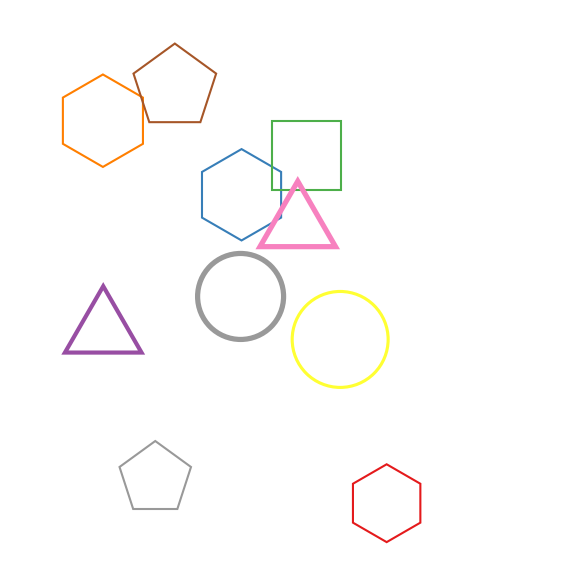[{"shape": "hexagon", "thickness": 1, "radius": 0.34, "center": [0.67, 0.128]}, {"shape": "hexagon", "thickness": 1, "radius": 0.4, "center": [0.418, 0.662]}, {"shape": "square", "thickness": 1, "radius": 0.3, "center": [0.531, 0.729]}, {"shape": "triangle", "thickness": 2, "radius": 0.38, "center": [0.179, 0.427]}, {"shape": "hexagon", "thickness": 1, "radius": 0.4, "center": [0.178, 0.79]}, {"shape": "circle", "thickness": 1.5, "radius": 0.42, "center": [0.589, 0.411]}, {"shape": "pentagon", "thickness": 1, "radius": 0.38, "center": [0.303, 0.848]}, {"shape": "triangle", "thickness": 2.5, "radius": 0.38, "center": [0.516, 0.61]}, {"shape": "pentagon", "thickness": 1, "radius": 0.33, "center": [0.269, 0.17]}, {"shape": "circle", "thickness": 2.5, "radius": 0.37, "center": [0.417, 0.486]}]